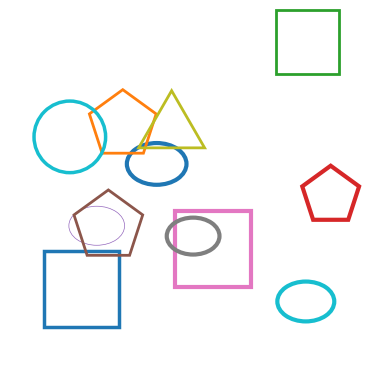[{"shape": "oval", "thickness": 3, "radius": 0.39, "center": [0.407, 0.574]}, {"shape": "square", "thickness": 2.5, "radius": 0.49, "center": [0.212, 0.25]}, {"shape": "pentagon", "thickness": 2, "radius": 0.46, "center": [0.319, 0.676]}, {"shape": "square", "thickness": 2, "radius": 0.41, "center": [0.799, 0.891]}, {"shape": "pentagon", "thickness": 3, "radius": 0.39, "center": [0.859, 0.492]}, {"shape": "oval", "thickness": 0.5, "radius": 0.36, "center": [0.251, 0.414]}, {"shape": "pentagon", "thickness": 2, "radius": 0.47, "center": [0.281, 0.413]}, {"shape": "square", "thickness": 3, "radius": 0.5, "center": [0.552, 0.353]}, {"shape": "oval", "thickness": 3, "radius": 0.34, "center": [0.502, 0.387]}, {"shape": "triangle", "thickness": 2, "radius": 0.49, "center": [0.446, 0.665]}, {"shape": "oval", "thickness": 3, "radius": 0.37, "center": [0.794, 0.217]}, {"shape": "circle", "thickness": 2.5, "radius": 0.46, "center": [0.181, 0.645]}]